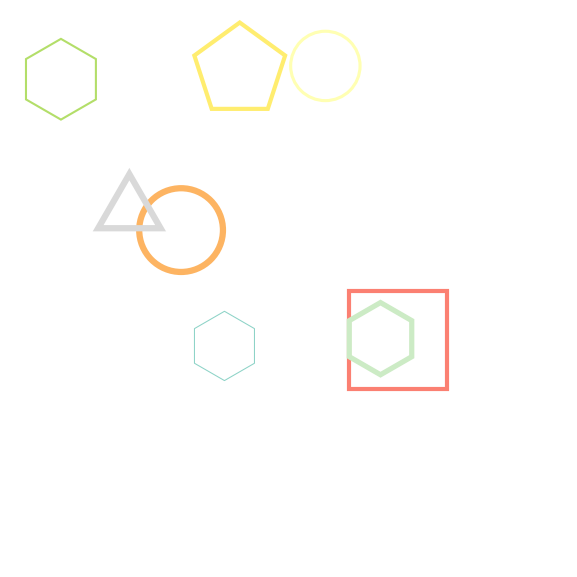[{"shape": "hexagon", "thickness": 0.5, "radius": 0.3, "center": [0.389, 0.4]}, {"shape": "circle", "thickness": 1.5, "radius": 0.3, "center": [0.563, 0.885]}, {"shape": "square", "thickness": 2, "radius": 0.42, "center": [0.69, 0.41]}, {"shape": "circle", "thickness": 3, "radius": 0.36, "center": [0.314, 0.601]}, {"shape": "hexagon", "thickness": 1, "radius": 0.35, "center": [0.106, 0.862]}, {"shape": "triangle", "thickness": 3, "radius": 0.31, "center": [0.224, 0.635]}, {"shape": "hexagon", "thickness": 2.5, "radius": 0.31, "center": [0.659, 0.413]}, {"shape": "pentagon", "thickness": 2, "radius": 0.41, "center": [0.415, 0.877]}]